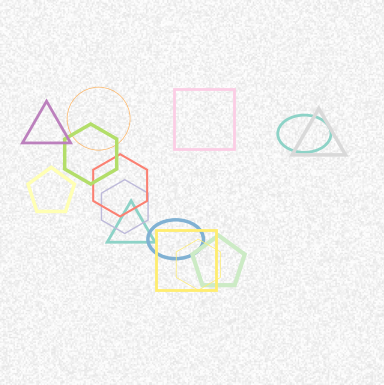[{"shape": "oval", "thickness": 2, "radius": 0.35, "center": [0.791, 0.653]}, {"shape": "triangle", "thickness": 2, "radius": 0.36, "center": [0.341, 0.407]}, {"shape": "pentagon", "thickness": 2.5, "radius": 0.32, "center": [0.133, 0.502]}, {"shape": "hexagon", "thickness": 1, "radius": 0.35, "center": [0.324, 0.463]}, {"shape": "hexagon", "thickness": 1.5, "radius": 0.4, "center": [0.312, 0.519]}, {"shape": "oval", "thickness": 2.5, "radius": 0.36, "center": [0.456, 0.379]}, {"shape": "circle", "thickness": 0.5, "radius": 0.41, "center": [0.256, 0.692]}, {"shape": "hexagon", "thickness": 2.5, "radius": 0.39, "center": [0.236, 0.6]}, {"shape": "square", "thickness": 2, "radius": 0.39, "center": [0.53, 0.692]}, {"shape": "triangle", "thickness": 2.5, "radius": 0.4, "center": [0.828, 0.638]}, {"shape": "triangle", "thickness": 2, "radius": 0.36, "center": [0.121, 0.665]}, {"shape": "pentagon", "thickness": 3, "radius": 0.36, "center": [0.568, 0.317]}, {"shape": "square", "thickness": 2, "radius": 0.39, "center": [0.484, 0.324]}, {"shape": "hexagon", "thickness": 0.5, "radius": 0.33, "center": [0.515, 0.313]}]